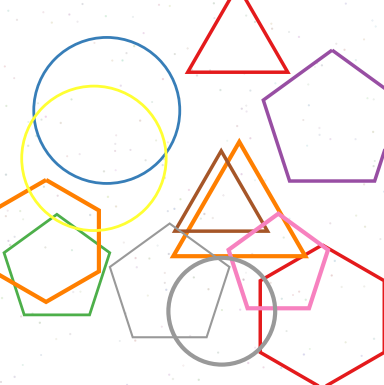[{"shape": "triangle", "thickness": 2.5, "radius": 0.75, "center": [0.617, 0.887]}, {"shape": "hexagon", "thickness": 2.5, "radius": 0.93, "center": [0.837, 0.178]}, {"shape": "circle", "thickness": 2, "radius": 0.95, "center": [0.277, 0.713]}, {"shape": "pentagon", "thickness": 2, "radius": 0.72, "center": [0.148, 0.299]}, {"shape": "pentagon", "thickness": 2.5, "radius": 0.94, "center": [0.863, 0.682]}, {"shape": "hexagon", "thickness": 3, "radius": 0.79, "center": [0.12, 0.374]}, {"shape": "triangle", "thickness": 3, "radius": 0.99, "center": [0.622, 0.434]}, {"shape": "circle", "thickness": 2, "radius": 0.94, "center": [0.244, 0.589]}, {"shape": "triangle", "thickness": 2.5, "radius": 0.69, "center": [0.575, 0.469]}, {"shape": "pentagon", "thickness": 3, "radius": 0.68, "center": [0.723, 0.309]}, {"shape": "pentagon", "thickness": 1.5, "radius": 0.82, "center": [0.441, 0.256]}, {"shape": "circle", "thickness": 3, "radius": 0.69, "center": [0.576, 0.192]}]